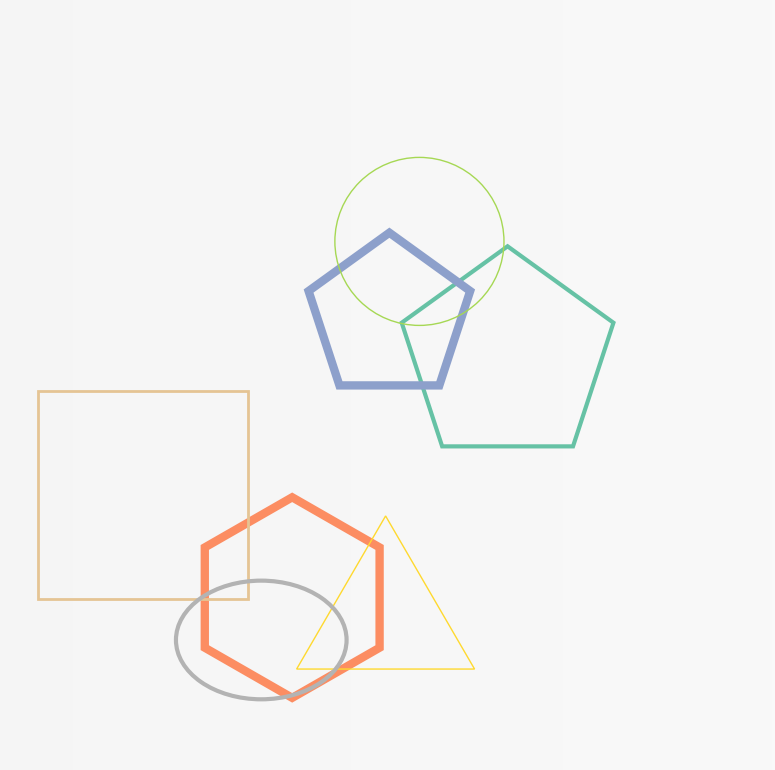[{"shape": "pentagon", "thickness": 1.5, "radius": 0.72, "center": [0.655, 0.536]}, {"shape": "hexagon", "thickness": 3, "radius": 0.65, "center": [0.377, 0.224]}, {"shape": "pentagon", "thickness": 3, "radius": 0.55, "center": [0.502, 0.588]}, {"shape": "circle", "thickness": 0.5, "radius": 0.55, "center": [0.541, 0.686]}, {"shape": "triangle", "thickness": 0.5, "radius": 0.66, "center": [0.498, 0.197]}, {"shape": "square", "thickness": 1, "radius": 0.68, "center": [0.185, 0.357]}, {"shape": "oval", "thickness": 1.5, "radius": 0.55, "center": [0.337, 0.169]}]